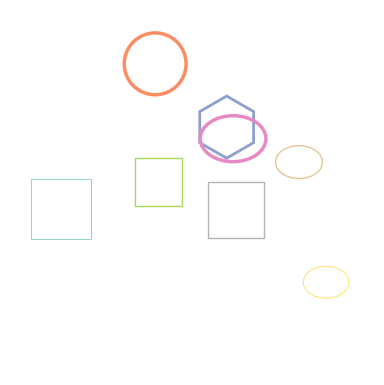[{"shape": "square", "thickness": 0.5, "radius": 0.39, "center": [0.159, 0.457]}, {"shape": "circle", "thickness": 2.5, "radius": 0.4, "center": [0.403, 0.834]}, {"shape": "hexagon", "thickness": 2, "radius": 0.4, "center": [0.589, 0.67]}, {"shape": "oval", "thickness": 2.5, "radius": 0.43, "center": [0.605, 0.64]}, {"shape": "square", "thickness": 1, "radius": 0.31, "center": [0.412, 0.528]}, {"shape": "oval", "thickness": 0.5, "radius": 0.3, "center": [0.847, 0.267]}, {"shape": "oval", "thickness": 1, "radius": 0.3, "center": [0.777, 0.579]}, {"shape": "square", "thickness": 1, "radius": 0.36, "center": [0.612, 0.454]}]